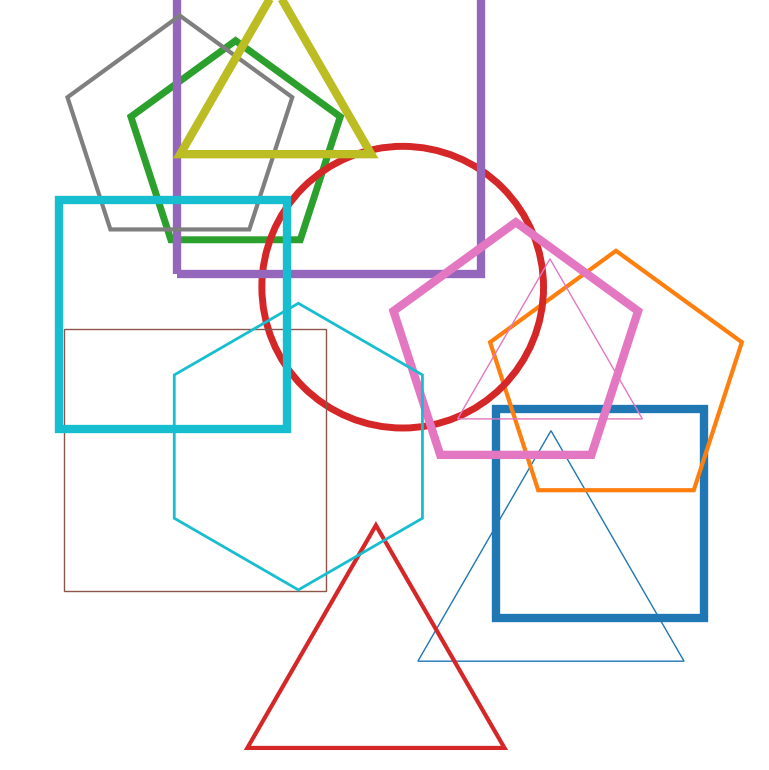[{"shape": "triangle", "thickness": 0.5, "radius": 1.0, "center": [0.716, 0.241]}, {"shape": "square", "thickness": 3, "radius": 0.68, "center": [0.779, 0.333]}, {"shape": "pentagon", "thickness": 1.5, "radius": 0.86, "center": [0.8, 0.502]}, {"shape": "pentagon", "thickness": 2.5, "radius": 0.71, "center": [0.306, 0.804]}, {"shape": "circle", "thickness": 2.5, "radius": 0.91, "center": [0.523, 0.627]}, {"shape": "triangle", "thickness": 1.5, "radius": 0.96, "center": [0.488, 0.125]}, {"shape": "square", "thickness": 3, "radius": 0.98, "center": [0.427, 0.841]}, {"shape": "square", "thickness": 0.5, "radius": 0.85, "center": [0.254, 0.403]}, {"shape": "pentagon", "thickness": 3, "radius": 0.84, "center": [0.67, 0.544]}, {"shape": "triangle", "thickness": 0.5, "radius": 0.69, "center": [0.714, 0.525]}, {"shape": "pentagon", "thickness": 1.5, "radius": 0.77, "center": [0.234, 0.826]}, {"shape": "triangle", "thickness": 3, "radius": 0.72, "center": [0.358, 0.871]}, {"shape": "square", "thickness": 3, "radius": 0.74, "center": [0.225, 0.592]}, {"shape": "hexagon", "thickness": 1, "radius": 0.93, "center": [0.387, 0.42]}]